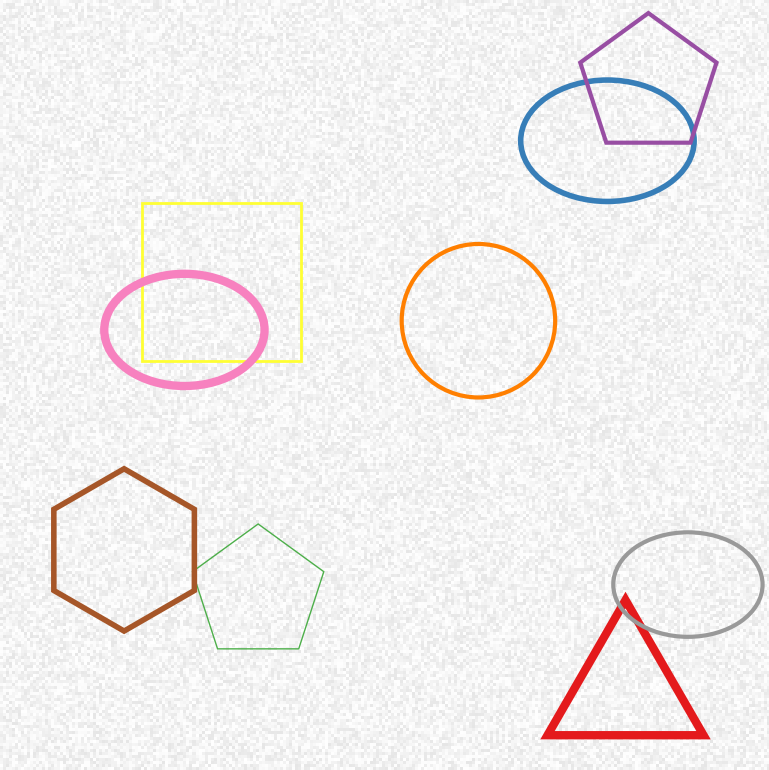[{"shape": "triangle", "thickness": 3, "radius": 0.59, "center": [0.812, 0.104]}, {"shape": "oval", "thickness": 2, "radius": 0.56, "center": [0.789, 0.817]}, {"shape": "pentagon", "thickness": 0.5, "radius": 0.45, "center": [0.335, 0.23]}, {"shape": "pentagon", "thickness": 1.5, "radius": 0.47, "center": [0.842, 0.89]}, {"shape": "circle", "thickness": 1.5, "radius": 0.5, "center": [0.621, 0.583]}, {"shape": "square", "thickness": 1, "radius": 0.51, "center": [0.288, 0.633]}, {"shape": "hexagon", "thickness": 2, "radius": 0.53, "center": [0.161, 0.286]}, {"shape": "oval", "thickness": 3, "radius": 0.52, "center": [0.239, 0.572]}, {"shape": "oval", "thickness": 1.5, "radius": 0.48, "center": [0.893, 0.241]}]